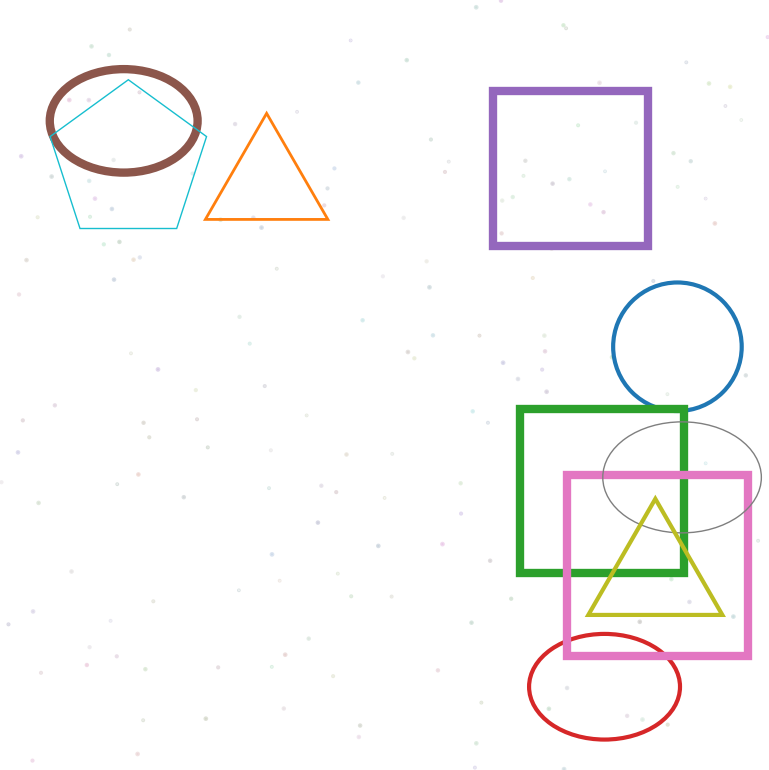[{"shape": "circle", "thickness": 1.5, "radius": 0.42, "center": [0.88, 0.55]}, {"shape": "triangle", "thickness": 1, "radius": 0.46, "center": [0.346, 0.761]}, {"shape": "square", "thickness": 3, "radius": 0.53, "center": [0.782, 0.362]}, {"shape": "oval", "thickness": 1.5, "radius": 0.49, "center": [0.785, 0.108]}, {"shape": "square", "thickness": 3, "radius": 0.5, "center": [0.741, 0.782]}, {"shape": "oval", "thickness": 3, "radius": 0.48, "center": [0.161, 0.843]}, {"shape": "square", "thickness": 3, "radius": 0.59, "center": [0.854, 0.266]}, {"shape": "oval", "thickness": 0.5, "radius": 0.51, "center": [0.886, 0.38]}, {"shape": "triangle", "thickness": 1.5, "radius": 0.5, "center": [0.851, 0.252]}, {"shape": "pentagon", "thickness": 0.5, "radius": 0.53, "center": [0.167, 0.79]}]